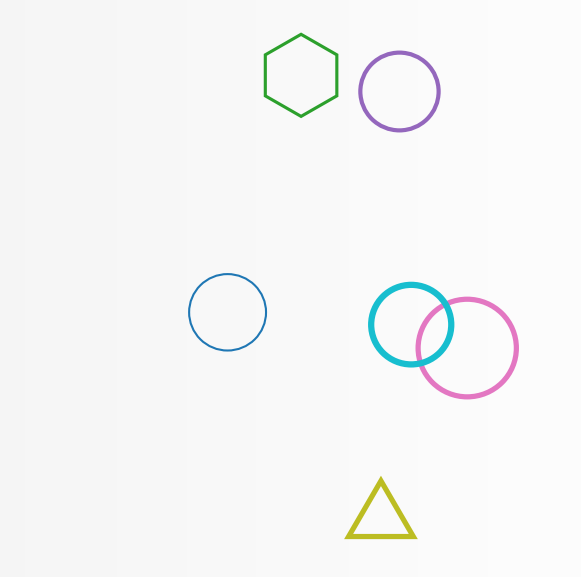[{"shape": "circle", "thickness": 1, "radius": 0.33, "center": [0.392, 0.458]}, {"shape": "hexagon", "thickness": 1.5, "radius": 0.36, "center": [0.518, 0.869]}, {"shape": "circle", "thickness": 2, "radius": 0.34, "center": [0.687, 0.841]}, {"shape": "circle", "thickness": 2.5, "radius": 0.42, "center": [0.804, 0.396]}, {"shape": "triangle", "thickness": 2.5, "radius": 0.32, "center": [0.655, 0.102]}, {"shape": "circle", "thickness": 3, "radius": 0.34, "center": [0.707, 0.437]}]